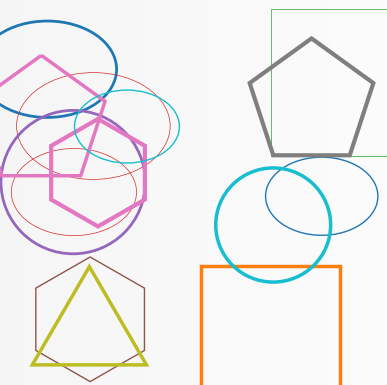[{"shape": "oval", "thickness": 1, "radius": 0.72, "center": [0.83, 0.49]}, {"shape": "oval", "thickness": 2, "radius": 0.89, "center": [0.122, 0.82]}, {"shape": "square", "thickness": 2.5, "radius": 0.89, "center": [0.698, 0.129]}, {"shape": "square", "thickness": 0.5, "radius": 0.96, "center": [0.891, 0.785]}, {"shape": "oval", "thickness": 0.5, "radius": 0.99, "center": [0.241, 0.673]}, {"shape": "oval", "thickness": 0.5, "radius": 0.81, "center": [0.191, 0.501]}, {"shape": "circle", "thickness": 2, "radius": 0.93, "center": [0.189, 0.527]}, {"shape": "hexagon", "thickness": 1, "radius": 0.81, "center": [0.233, 0.171]}, {"shape": "pentagon", "thickness": 2.5, "radius": 0.86, "center": [0.107, 0.683]}, {"shape": "hexagon", "thickness": 3, "radius": 0.7, "center": [0.253, 0.551]}, {"shape": "pentagon", "thickness": 3, "radius": 0.84, "center": [0.804, 0.732]}, {"shape": "triangle", "thickness": 2.5, "radius": 0.85, "center": [0.231, 0.137]}, {"shape": "circle", "thickness": 2.5, "radius": 0.74, "center": [0.705, 0.416]}, {"shape": "oval", "thickness": 1, "radius": 0.68, "center": [0.328, 0.671]}]